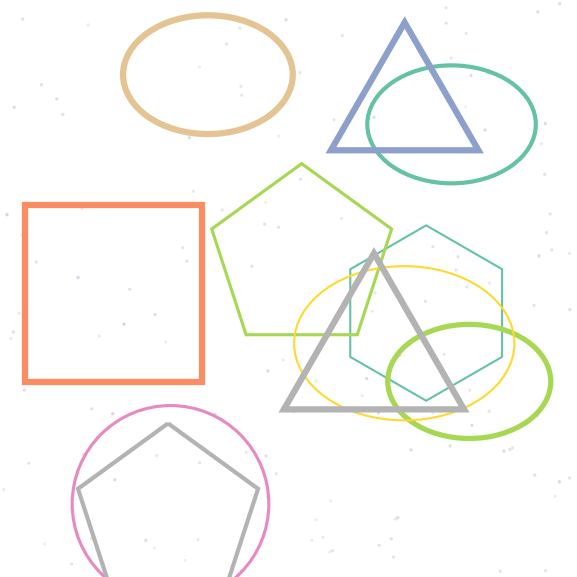[{"shape": "oval", "thickness": 2, "radius": 0.73, "center": [0.782, 0.784]}, {"shape": "hexagon", "thickness": 1, "radius": 0.76, "center": [0.738, 0.457]}, {"shape": "square", "thickness": 3, "radius": 0.77, "center": [0.197, 0.491]}, {"shape": "triangle", "thickness": 3, "radius": 0.74, "center": [0.701, 0.813]}, {"shape": "circle", "thickness": 1.5, "radius": 0.85, "center": [0.295, 0.127]}, {"shape": "pentagon", "thickness": 1.5, "radius": 0.82, "center": [0.522, 0.552]}, {"shape": "oval", "thickness": 2.5, "radius": 0.71, "center": [0.813, 0.339]}, {"shape": "oval", "thickness": 1, "radius": 0.95, "center": [0.7, 0.405]}, {"shape": "oval", "thickness": 3, "radius": 0.73, "center": [0.36, 0.87]}, {"shape": "triangle", "thickness": 3, "radius": 0.9, "center": [0.648, 0.38]}, {"shape": "pentagon", "thickness": 2, "radius": 0.82, "center": [0.291, 0.102]}]